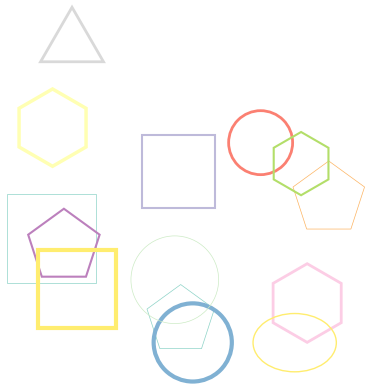[{"shape": "pentagon", "thickness": 0.5, "radius": 0.46, "center": [0.469, 0.169]}, {"shape": "square", "thickness": 0.5, "radius": 0.58, "center": [0.134, 0.381]}, {"shape": "hexagon", "thickness": 2.5, "radius": 0.5, "center": [0.137, 0.668]}, {"shape": "square", "thickness": 1.5, "radius": 0.47, "center": [0.464, 0.554]}, {"shape": "circle", "thickness": 2, "radius": 0.42, "center": [0.677, 0.629]}, {"shape": "circle", "thickness": 3, "radius": 0.51, "center": [0.501, 0.111]}, {"shape": "pentagon", "thickness": 0.5, "radius": 0.49, "center": [0.854, 0.484]}, {"shape": "hexagon", "thickness": 1.5, "radius": 0.41, "center": [0.782, 0.575]}, {"shape": "hexagon", "thickness": 2, "radius": 0.51, "center": [0.798, 0.213]}, {"shape": "triangle", "thickness": 2, "radius": 0.47, "center": [0.187, 0.887]}, {"shape": "pentagon", "thickness": 1.5, "radius": 0.49, "center": [0.166, 0.36]}, {"shape": "circle", "thickness": 0.5, "radius": 0.57, "center": [0.454, 0.273]}, {"shape": "square", "thickness": 3, "radius": 0.51, "center": [0.201, 0.249]}, {"shape": "oval", "thickness": 1, "radius": 0.54, "center": [0.765, 0.11]}]